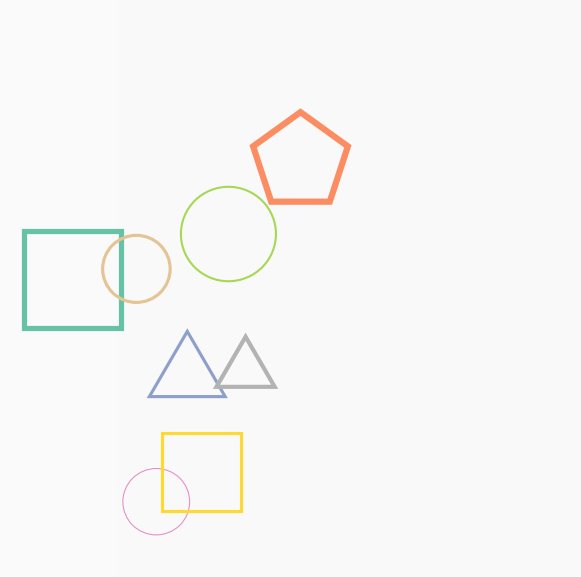[{"shape": "square", "thickness": 2.5, "radius": 0.42, "center": [0.125, 0.514]}, {"shape": "pentagon", "thickness": 3, "radius": 0.43, "center": [0.517, 0.719]}, {"shape": "triangle", "thickness": 1.5, "radius": 0.38, "center": [0.322, 0.35]}, {"shape": "circle", "thickness": 0.5, "radius": 0.29, "center": [0.269, 0.13]}, {"shape": "circle", "thickness": 1, "radius": 0.41, "center": [0.393, 0.594]}, {"shape": "square", "thickness": 1.5, "radius": 0.34, "center": [0.347, 0.181]}, {"shape": "circle", "thickness": 1.5, "radius": 0.29, "center": [0.235, 0.534]}, {"shape": "triangle", "thickness": 2, "radius": 0.29, "center": [0.423, 0.358]}]